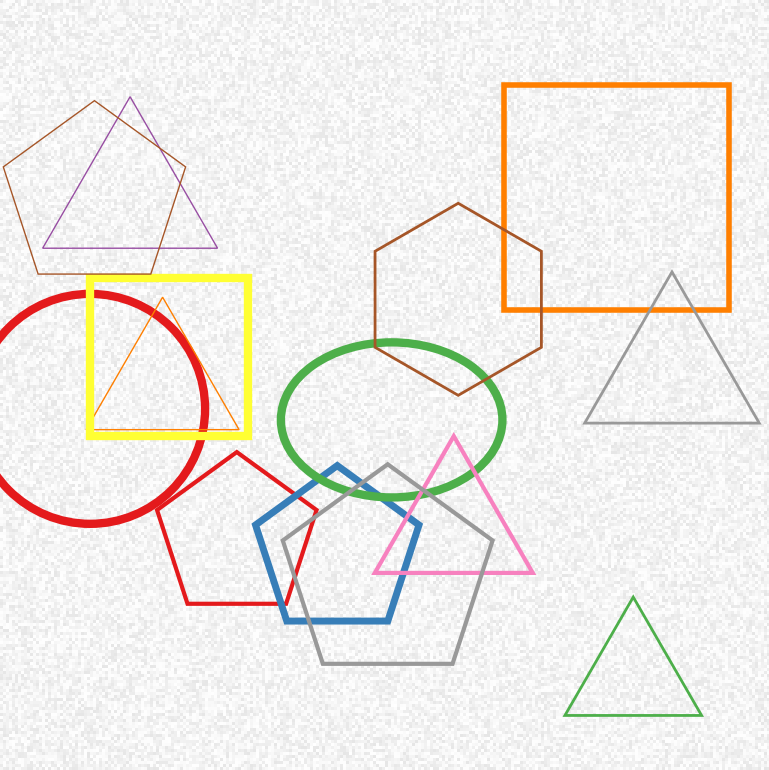[{"shape": "circle", "thickness": 3, "radius": 0.75, "center": [0.117, 0.469]}, {"shape": "pentagon", "thickness": 1.5, "radius": 0.54, "center": [0.308, 0.304]}, {"shape": "pentagon", "thickness": 2.5, "radius": 0.56, "center": [0.438, 0.284]}, {"shape": "oval", "thickness": 3, "radius": 0.72, "center": [0.509, 0.455]}, {"shape": "triangle", "thickness": 1, "radius": 0.51, "center": [0.822, 0.122]}, {"shape": "triangle", "thickness": 0.5, "radius": 0.66, "center": [0.169, 0.743]}, {"shape": "triangle", "thickness": 0.5, "radius": 0.57, "center": [0.211, 0.499]}, {"shape": "square", "thickness": 2, "radius": 0.73, "center": [0.801, 0.743]}, {"shape": "square", "thickness": 3, "radius": 0.51, "center": [0.219, 0.536]}, {"shape": "pentagon", "thickness": 0.5, "radius": 0.62, "center": [0.123, 0.745]}, {"shape": "hexagon", "thickness": 1, "radius": 0.62, "center": [0.595, 0.611]}, {"shape": "triangle", "thickness": 1.5, "radius": 0.59, "center": [0.589, 0.315]}, {"shape": "pentagon", "thickness": 1.5, "radius": 0.72, "center": [0.504, 0.254]}, {"shape": "triangle", "thickness": 1, "radius": 0.65, "center": [0.873, 0.516]}]